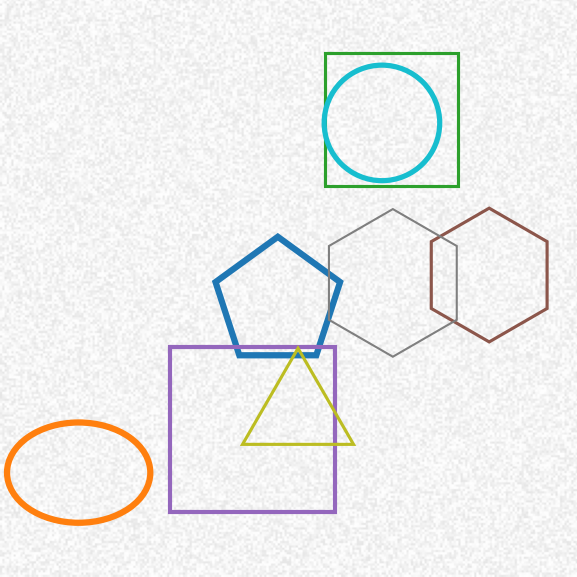[{"shape": "pentagon", "thickness": 3, "radius": 0.57, "center": [0.481, 0.476]}, {"shape": "oval", "thickness": 3, "radius": 0.62, "center": [0.136, 0.181]}, {"shape": "square", "thickness": 1.5, "radius": 0.58, "center": [0.679, 0.793]}, {"shape": "square", "thickness": 2, "radius": 0.72, "center": [0.437, 0.255]}, {"shape": "hexagon", "thickness": 1.5, "radius": 0.58, "center": [0.847, 0.523]}, {"shape": "hexagon", "thickness": 1, "radius": 0.64, "center": [0.68, 0.509]}, {"shape": "triangle", "thickness": 1.5, "radius": 0.55, "center": [0.516, 0.285]}, {"shape": "circle", "thickness": 2.5, "radius": 0.5, "center": [0.661, 0.786]}]